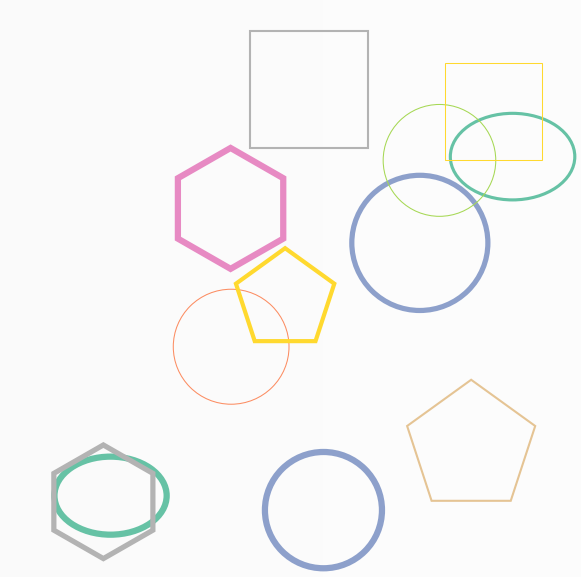[{"shape": "oval", "thickness": 3, "radius": 0.48, "center": [0.19, 0.141]}, {"shape": "oval", "thickness": 1.5, "radius": 0.54, "center": [0.882, 0.728]}, {"shape": "circle", "thickness": 0.5, "radius": 0.5, "center": [0.398, 0.399]}, {"shape": "circle", "thickness": 3, "radius": 0.5, "center": [0.556, 0.116]}, {"shape": "circle", "thickness": 2.5, "radius": 0.59, "center": [0.722, 0.579]}, {"shape": "hexagon", "thickness": 3, "radius": 0.52, "center": [0.397, 0.638]}, {"shape": "circle", "thickness": 0.5, "radius": 0.48, "center": [0.756, 0.721]}, {"shape": "pentagon", "thickness": 2, "radius": 0.44, "center": [0.491, 0.48]}, {"shape": "square", "thickness": 0.5, "radius": 0.42, "center": [0.849, 0.807]}, {"shape": "pentagon", "thickness": 1, "radius": 0.58, "center": [0.811, 0.226]}, {"shape": "square", "thickness": 1, "radius": 0.51, "center": [0.532, 0.844]}, {"shape": "hexagon", "thickness": 2.5, "radius": 0.49, "center": [0.178, 0.13]}]